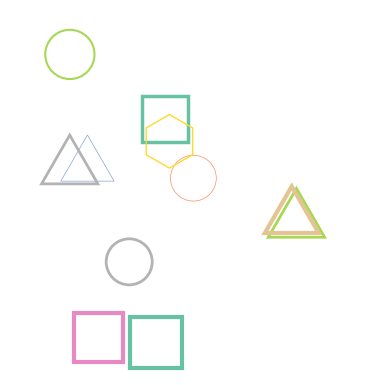[{"shape": "square", "thickness": 3, "radius": 0.33, "center": [0.406, 0.11]}, {"shape": "square", "thickness": 2.5, "radius": 0.3, "center": [0.428, 0.692]}, {"shape": "circle", "thickness": 0.5, "radius": 0.3, "center": [0.502, 0.537]}, {"shape": "triangle", "thickness": 0.5, "radius": 0.4, "center": [0.227, 0.569]}, {"shape": "square", "thickness": 3, "radius": 0.31, "center": [0.256, 0.124]}, {"shape": "triangle", "thickness": 2, "radius": 0.42, "center": [0.77, 0.426]}, {"shape": "circle", "thickness": 1.5, "radius": 0.32, "center": [0.181, 0.859]}, {"shape": "hexagon", "thickness": 1, "radius": 0.35, "center": [0.44, 0.633]}, {"shape": "triangle", "thickness": 3, "radius": 0.4, "center": [0.758, 0.435]}, {"shape": "triangle", "thickness": 2, "radius": 0.42, "center": [0.181, 0.565]}, {"shape": "circle", "thickness": 2, "radius": 0.3, "center": [0.336, 0.32]}]